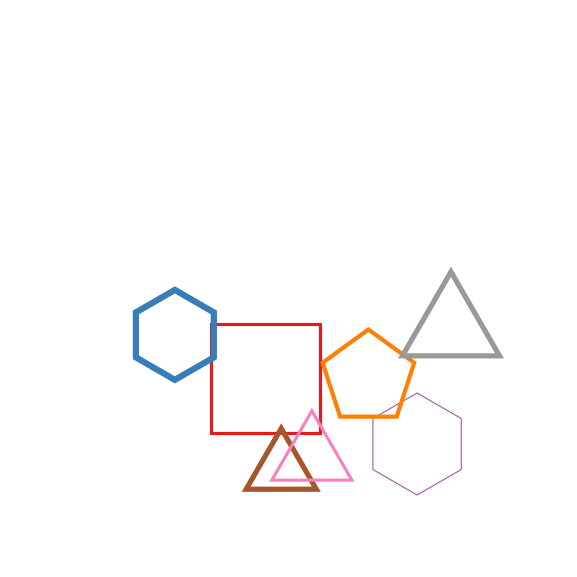[{"shape": "square", "thickness": 1.5, "radius": 0.47, "center": [0.46, 0.343]}, {"shape": "hexagon", "thickness": 3, "radius": 0.39, "center": [0.303, 0.419]}, {"shape": "hexagon", "thickness": 0.5, "radius": 0.44, "center": [0.722, 0.23]}, {"shape": "pentagon", "thickness": 2, "radius": 0.42, "center": [0.638, 0.345]}, {"shape": "triangle", "thickness": 2.5, "radius": 0.35, "center": [0.487, 0.187]}, {"shape": "triangle", "thickness": 1.5, "radius": 0.4, "center": [0.54, 0.208]}, {"shape": "triangle", "thickness": 2.5, "radius": 0.49, "center": [0.781, 0.431]}]